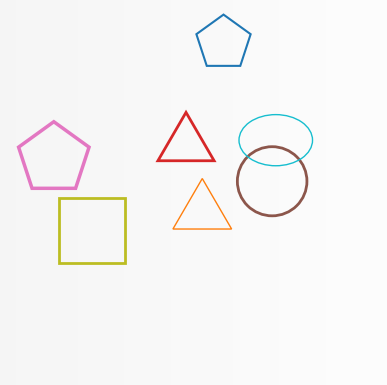[{"shape": "pentagon", "thickness": 1.5, "radius": 0.37, "center": [0.577, 0.888]}, {"shape": "triangle", "thickness": 1, "radius": 0.44, "center": [0.522, 0.449]}, {"shape": "triangle", "thickness": 2, "radius": 0.42, "center": [0.48, 0.624]}, {"shape": "circle", "thickness": 2, "radius": 0.45, "center": [0.702, 0.529]}, {"shape": "pentagon", "thickness": 2.5, "radius": 0.48, "center": [0.139, 0.588]}, {"shape": "square", "thickness": 2, "radius": 0.42, "center": [0.237, 0.4]}, {"shape": "oval", "thickness": 1, "radius": 0.47, "center": [0.712, 0.636]}]